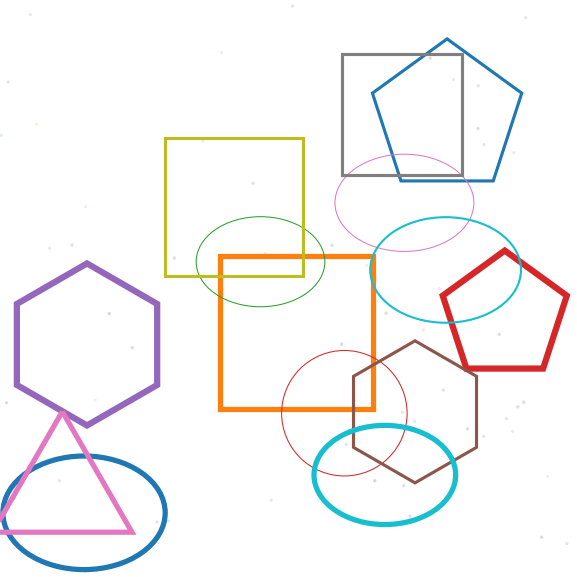[{"shape": "oval", "thickness": 2.5, "radius": 0.7, "center": [0.146, 0.111]}, {"shape": "pentagon", "thickness": 1.5, "radius": 0.68, "center": [0.774, 0.796]}, {"shape": "square", "thickness": 2.5, "radius": 0.66, "center": [0.513, 0.424]}, {"shape": "oval", "thickness": 0.5, "radius": 0.56, "center": [0.451, 0.546]}, {"shape": "circle", "thickness": 0.5, "radius": 0.54, "center": [0.596, 0.284]}, {"shape": "pentagon", "thickness": 3, "radius": 0.56, "center": [0.874, 0.452]}, {"shape": "hexagon", "thickness": 3, "radius": 0.7, "center": [0.151, 0.403]}, {"shape": "hexagon", "thickness": 1.5, "radius": 0.61, "center": [0.719, 0.286]}, {"shape": "triangle", "thickness": 2.5, "radius": 0.7, "center": [0.108, 0.147]}, {"shape": "oval", "thickness": 0.5, "radius": 0.6, "center": [0.7, 0.648]}, {"shape": "square", "thickness": 1.5, "radius": 0.52, "center": [0.697, 0.801]}, {"shape": "square", "thickness": 1.5, "radius": 0.6, "center": [0.406, 0.641]}, {"shape": "oval", "thickness": 2.5, "radius": 0.61, "center": [0.666, 0.177]}, {"shape": "oval", "thickness": 1, "radius": 0.65, "center": [0.772, 0.532]}]